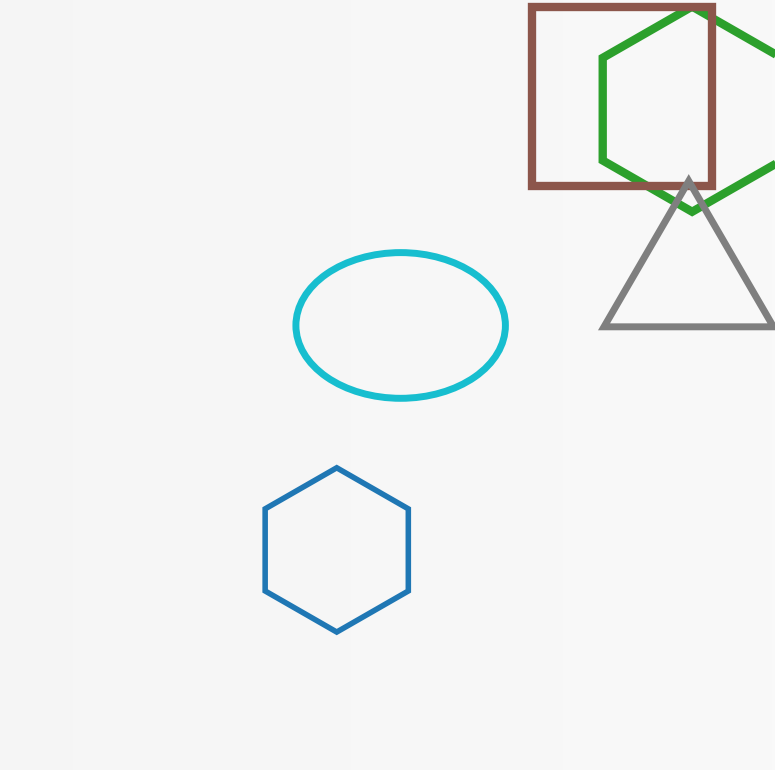[{"shape": "hexagon", "thickness": 2, "radius": 0.53, "center": [0.434, 0.286]}, {"shape": "hexagon", "thickness": 3, "radius": 0.67, "center": [0.893, 0.858]}, {"shape": "square", "thickness": 3, "radius": 0.58, "center": [0.803, 0.874]}, {"shape": "triangle", "thickness": 2.5, "radius": 0.63, "center": [0.889, 0.639]}, {"shape": "oval", "thickness": 2.5, "radius": 0.68, "center": [0.517, 0.577]}]